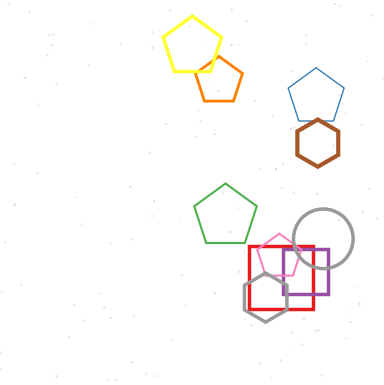[{"shape": "square", "thickness": 2.5, "radius": 0.41, "center": [0.73, 0.279]}, {"shape": "pentagon", "thickness": 1, "radius": 0.38, "center": [0.821, 0.748]}, {"shape": "pentagon", "thickness": 1.5, "radius": 0.43, "center": [0.586, 0.438]}, {"shape": "square", "thickness": 2.5, "radius": 0.29, "center": [0.794, 0.295]}, {"shape": "pentagon", "thickness": 2, "radius": 0.32, "center": [0.569, 0.789]}, {"shape": "pentagon", "thickness": 2.5, "radius": 0.4, "center": [0.5, 0.879]}, {"shape": "hexagon", "thickness": 3, "radius": 0.31, "center": [0.825, 0.628]}, {"shape": "pentagon", "thickness": 1.5, "radius": 0.3, "center": [0.726, 0.333]}, {"shape": "hexagon", "thickness": 2.5, "radius": 0.32, "center": [0.69, 0.227]}, {"shape": "circle", "thickness": 2.5, "radius": 0.39, "center": [0.84, 0.38]}]